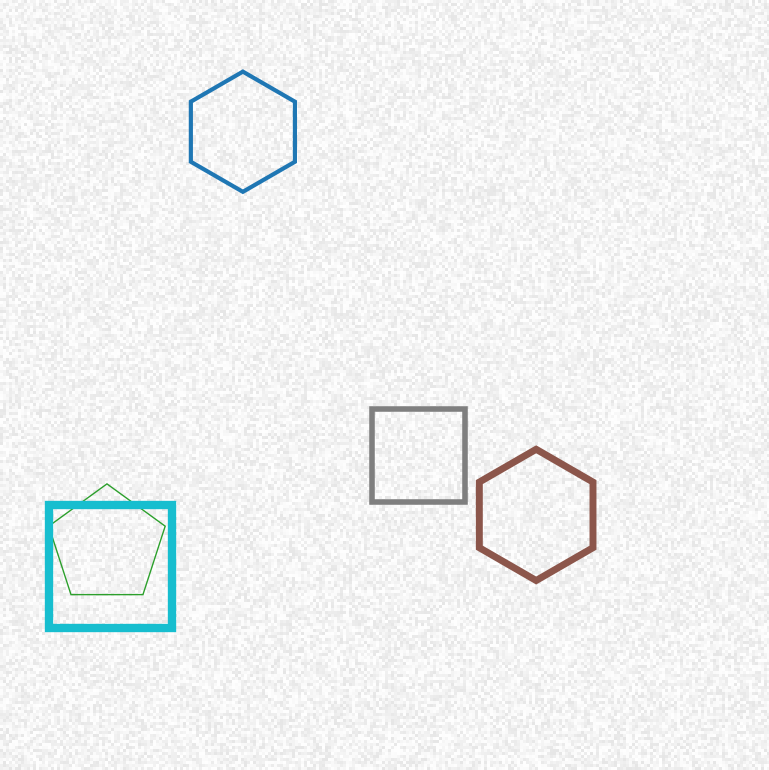[{"shape": "hexagon", "thickness": 1.5, "radius": 0.39, "center": [0.315, 0.829]}, {"shape": "pentagon", "thickness": 0.5, "radius": 0.4, "center": [0.139, 0.292]}, {"shape": "hexagon", "thickness": 2.5, "radius": 0.43, "center": [0.696, 0.331]}, {"shape": "square", "thickness": 2, "radius": 0.3, "center": [0.543, 0.408]}, {"shape": "square", "thickness": 3, "radius": 0.4, "center": [0.143, 0.264]}]